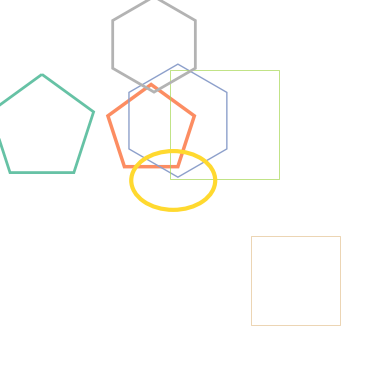[{"shape": "pentagon", "thickness": 2, "radius": 0.71, "center": [0.109, 0.666]}, {"shape": "pentagon", "thickness": 2.5, "radius": 0.59, "center": [0.393, 0.663]}, {"shape": "hexagon", "thickness": 1, "radius": 0.73, "center": [0.462, 0.687]}, {"shape": "square", "thickness": 0.5, "radius": 0.71, "center": [0.583, 0.678]}, {"shape": "oval", "thickness": 3, "radius": 0.55, "center": [0.45, 0.531]}, {"shape": "square", "thickness": 0.5, "radius": 0.58, "center": [0.767, 0.271]}, {"shape": "hexagon", "thickness": 2, "radius": 0.62, "center": [0.4, 0.885]}]